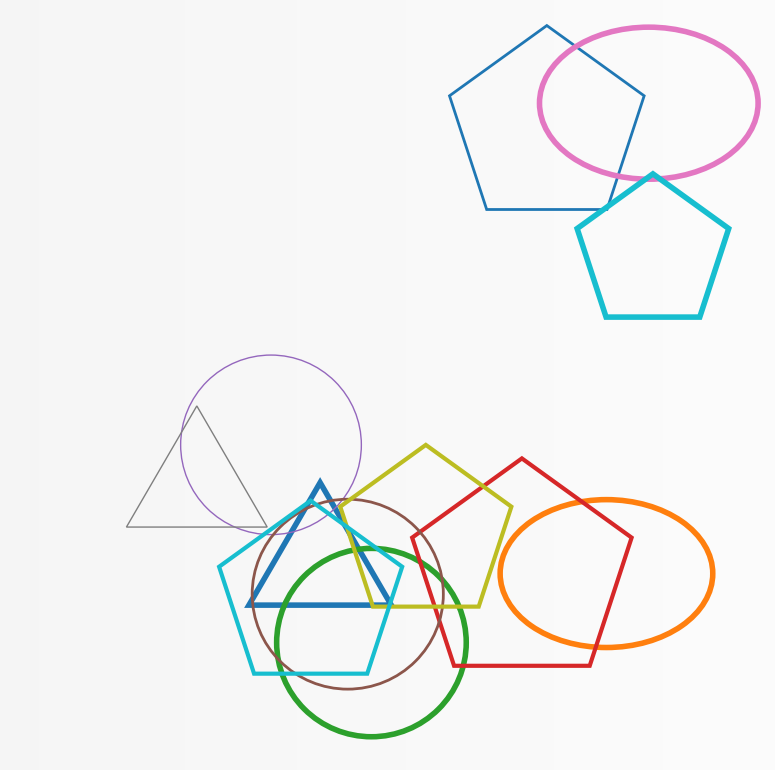[{"shape": "pentagon", "thickness": 1, "radius": 0.66, "center": [0.706, 0.835]}, {"shape": "triangle", "thickness": 2, "radius": 0.53, "center": [0.413, 0.267]}, {"shape": "oval", "thickness": 2, "radius": 0.69, "center": [0.783, 0.255]}, {"shape": "circle", "thickness": 2, "radius": 0.61, "center": [0.479, 0.165]}, {"shape": "pentagon", "thickness": 1.5, "radius": 0.74, "center": [0.673, 0.256]}, {"shape": "circle", "thickness": 0.5, "radius": 0.58, "center": [0.35, 0.422]}, {"shape": "circle", "thickness": 1, "radius": 0.62, "center": [0.449, 0.228]}, {"shape": "oval", "thickness": 2, "radius": 0.71, "center": [0.837, 0.866]}, {"shape": "triangle", "thickness": 0.5, "radius": 0.52, "center": [0.254, 0.368]}, {"shape": "pentagon", "thickness": 1.5, "radius": 0.58, "center": [0.549, 0.306]}, {"shape": "pentagon", "thickness": 2, "radius": 0.51, "center": [0.842, 0.671]}, {"shape": "pentagon", "thickness": 1.5, "radius": 0.62, "center": [0.401, 0.226]}]